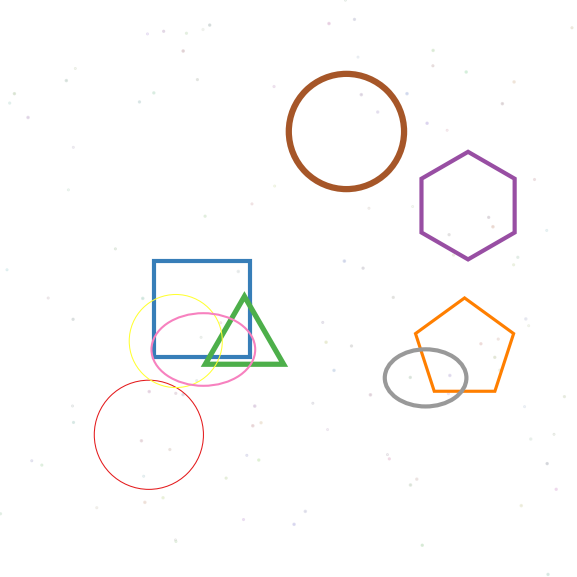[{"shape": "circle", "thickness": 0.5, "radius": 0.47, "center": [0.258, 0.246]}, {"shape": "square", "thickness": 2, "radius": 0.41, "center": [0.35, 0.464]}, {"shape": "triangle", "thickness": 2.5, "radius": 0.39, "center": [0.423, 0.408]}, {"shape": "hexagon", "thickness": 2, "radius": 0.47, "center": [0.81, 0.643]}, {"shape": "pentagon", "thickness": 1.5, "radius": 0.45, "center": [0.804, 0.394]}, {"shape": "circle", "thickness": 0.5, "radius": 0.4, "center": [0.304, 0.409]}, {"shape": "circle", "thickness": 3, "radius": 0.5, "center": [0.6, 0.771]}, {"shape": "oval", "thickness": 1, "radius": 0.45, "center": [0.352, 0.394]}, {"shape": "oval", "thickness": 2, "radius": 0.35, "center": [0.737, 0.345]}]